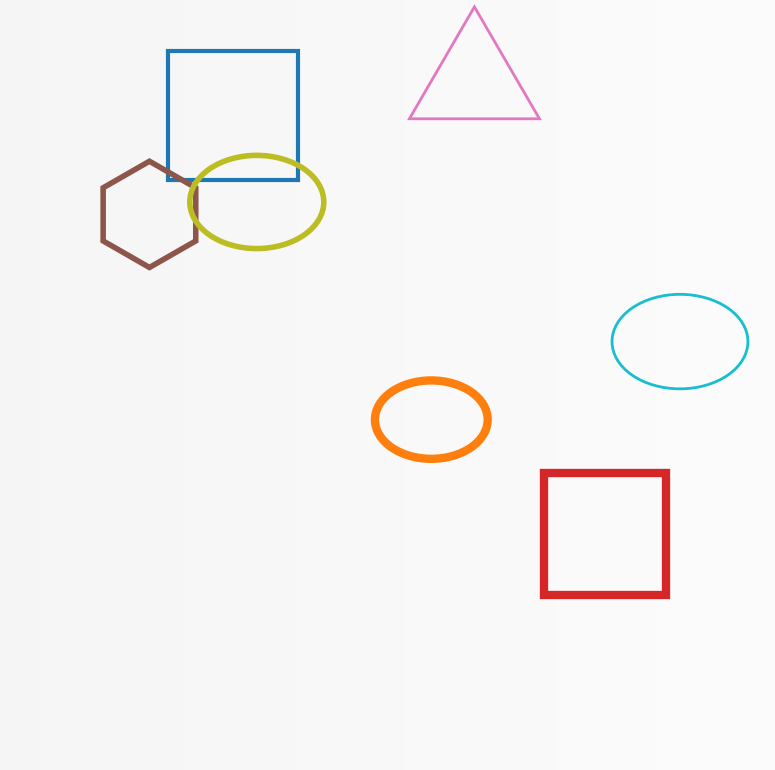[{"shape": "square", "thickness": 1.5, "radius": 0.42, "center": [0.301, 0.85]}, {"shape": "oval", "thickness": 3, "radius": 0.36, "center": [0.557, 0.455]}, {"shape": "square", "thickness": 3, "radius": 0.39, "center": [0.781, 0.306]}, {"shape": "hexagon", "thickness": 2, "radius": 0.34, "center": [0.193, 0.722]}, {"shape": "triangle", "thickness": 1, "radius": 0.48, "center": [0.612, 0.894]}, {"shape": "oval", "thickness": 2, "radius": 0.43, "center": [0.331, 0.738]}, {"shape": "oval", "thickness": 1, "radius": 0.44, "center": [0.877, 0.556]}]